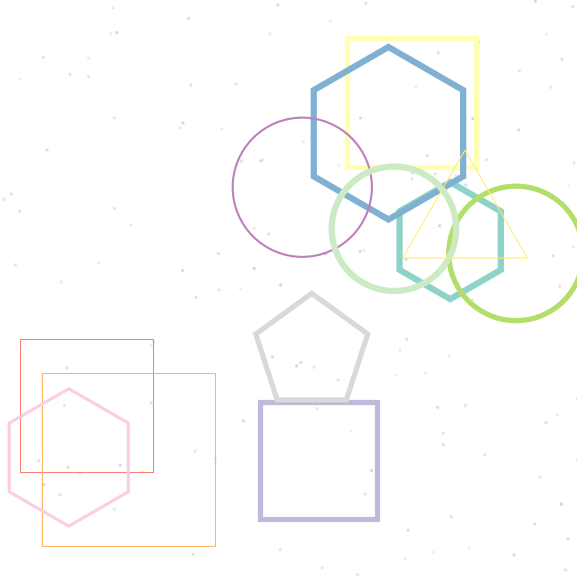[{"shape": "hexagon", "thickness": 3, "radius": 0.51, "center": [0.78, 0.582]}, {"shape": "square", "thickness": 2.5, "radius": 0.56, "center": [0.713, 0.821]}, {"shape": "square", "thickness": 2.5, "radius": 0.51, "center": [0.551, 0.202]}, {"shape": "square", "thickness": 0.5, "radius": 0.58, "center": [0.151, 0.297]}, {"shape": "hexagon", "thickness": 3, "radius": 0.75, "center": [0.673, 0.768]}, {"shape": "square", "thickness": 0.5, "radius": 0.75, "center": [0.223, 0.204]}, {"shape": "circle", "thickness": 2.5, "radius": 0.58, "center": [0.894, 0.56]}, {"shape": "hexagon", "thickness": 1.5, "radius": 0.6, "center": [0.119, 0.207]}, {"shape": "pentagon", "thickness": 2.5, "radius": 0.51, "center": [0.54, 0.389]}, {"shape": "circle", "thickness": 1, "radius": 0.6, "center": [0.523, 0.675]}, {"shape": "circle", "thickness": 3, "radius": 0.54, "center": [0.682, 0.603]}, {"shape": "triangle", "thickness": 0.5, "radius": 0.62, "center": [0.805, 0.615]}]